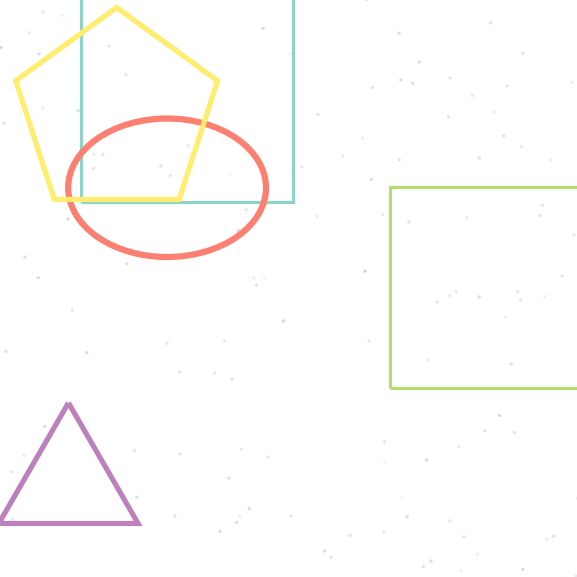[{"shape": "square", "thickness": 1.5, "radius": 0.92, "center": [0.324, 0.832]}, {"shape": "oval", "thickness": 3, "radius": 0.86, "center": [0.289, 0.674]}, {"shape": "square", "thickness": 1.5, "radius": 0.87, "center": [0.849, 0.501]}, {"shape": "triangle", "thickness": 2.5, "radius": 0.7, "center": [0.119, 0.162]}, {"shape": "pentagon", "thickness": 2.5, "radius": 0.92, "center": [0.202, 0.802]}]